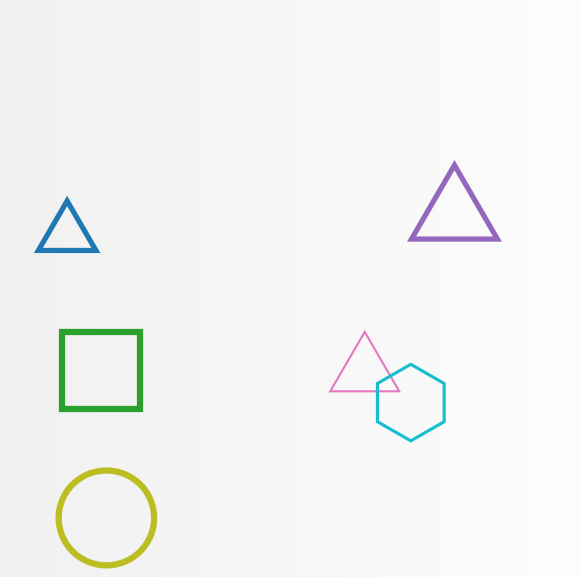[{"shape": "triangle", "thickness": 2.5, "radius": 0.29, "center": [0.116, 0.594]}, {"shape": "square", "thickness": 3, "radius": 0.33, "center": [0.174, 0.358]}, {"shape": "triangle", "thickness": 2.5, "radius": 0.43, "center": [0.782, 0.628]}, {"shape": "triangle", "thickness": 1, "radius": 0.34, "center": [0.628, 0.356]}, {"shape": "circle", "thickness": 3, "radius": 0.41, "center": [0.183, 0.102]}, {"shape": "hexagon", "thickness": 1.5, "radius": 0.33, "center": [0.707, 0.302]}]